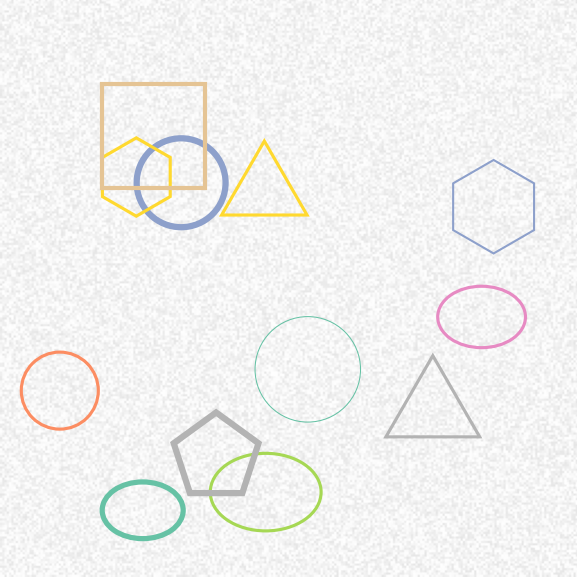[{"shape": "oval", "thickness": 2.5, "radius": 0.35, "center": [0.247, 0.116]}, {"shape": "circle", "thickness": 0.5, "radius": 0.46, "center": [0.533, 0.36]}, {"shape": "circle", "thickness": 1.5, "radius": 0.33, "center": [0.104, 0.323]}, {"shape": "hexagon", "thickness": 1, "radius": 0.4, "center": [0.855, 0.641]}, {"shape": "circle", "thickness": 3, "radius": 0.38, "center": [0.314, 0.683]}, {"shape": "oval", "thickness": 1.5, "radius": 0.38, "center": [0.834, 0.45]}, {"shape": "oval", "thickness": 1.5, "radius": 0.48, "center": [0.46, 0.147]}, {"shape": "hexagon", "thickness": 1.5, "radius": 0.34, "center": [0.236, 0.693]}, {"shape": "triangle", "thickness": 1.5, "radius": 0.43, "center": [0.458, 0.669]}, {"shape": "square", "thickness": 2, "radius": 0.45, "center": [0.266, 0.764]}, {"shape": "triangle", "thickness": 1.5, "radius": 0.47, "center": [0.749, 0.29]}, {"shape": "pentagon", "thickness": 3, "radius": 0.39, "center": [0.374, 0.208]}]